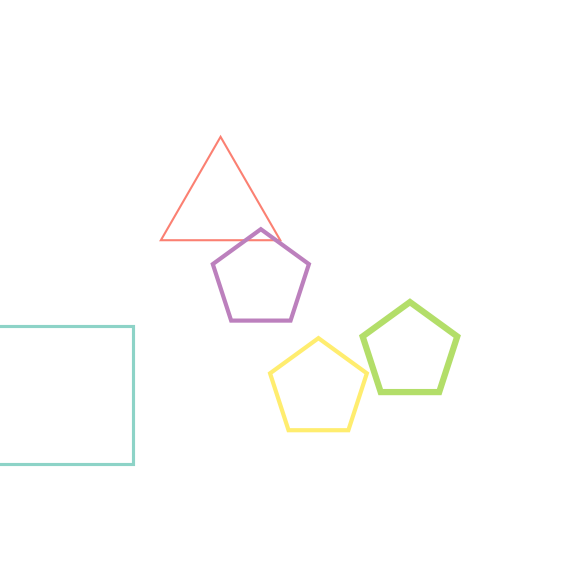[{"shape": "square", "thickness": 1.5, "radius": 0.6, "center": [0.11, 0.315]}, {"shape": "triangle", "thickness": 1, "radius": 0.6, "center": [0.382, 0.643]}, {"shape": "pentagon", "thickness": 3, "radius": 0.43, "center": [0.71, 0.39]}, {"shape": "pentagon", "thickness": 2, "radius": 0.44, "center": [0.452, 0.515]}, {"shape": "pentagon", "thickness": 2, "radius": 0.44, "center": [0.551, 0.325]}]